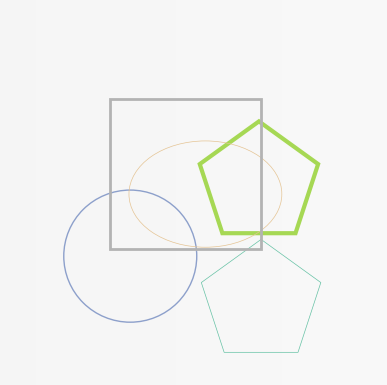[{"shape": "pentagon", "thickness": 0.5, "radius": 0.81, "center": [0.674, 0.216]}, {"shape": "circle", "thickness": 1, "radius": 0.86, "center": [0.336, 0.335]}, {"shape": "pentagon", "thickness": 3, "radius": 0.8, "center": [0.668, 0.524]}, {"shape": "oval", "thickness": 0.5, "radius": 0.99, "center": [0.53, 0.496]}, {"shape": "square", "thickness": 2, "radius": 0.97, "center": [0.479, 0.548]}]